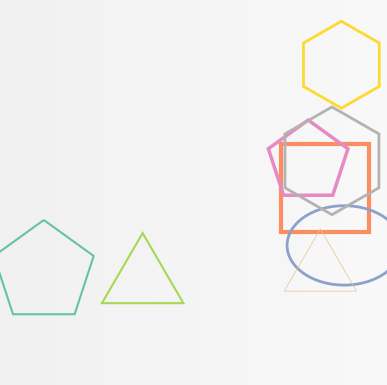[{"shape": "pentagon", "thickness": 1.5, "radius": 0.68, "center": [0.113, 0.293]}, {"shape": "square", "thickness": 3, "radius": 0.57, "center": [0.838, 0.512]}, {"shape": "oval", "thickness": 2, "radius": 0.74, "center": [0.888, 0.363]}, {"shape": "pentagon", "thickness": 2.5, "radius": 0.54, "center": [0.795, 0.58]}, {"shape": "triangle", "thickness": 1.5, "radius": 0.61, "center": [0.368, 0.273]}, {"shape": "hexagon", "thickness": 2, "radius": 0.56, "center": [0.881, 0.832]}, {"shape": "triangle", "thickness": 0.5, "radius": 0.54, "center": [0.827, 0.298]}, {"shape": "hexagon", "thickness": 2, "radius": 0.7, "center": [0.857, 0.582]}]